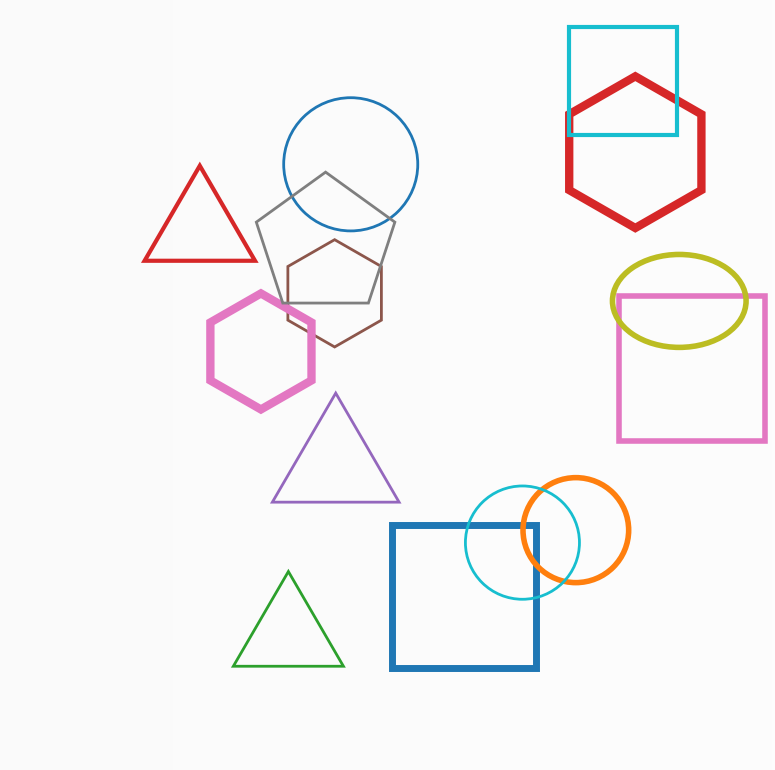[{"shape": "circle", "thickness": 1, "radius": 0.43, "center": [0.453, 0.787]}, {"shape": "square", "thickness": 2.5, "radius": 0.47, "center": [0.599, 0.225]}, {"shape": "circle", "thickness": 2, "radius": 0.34, "center": [0.743, 0.312]}, {"shape": "triangle", "thickness": 1, "radius": 0.41, "center": [0.372, 0.176]}, {"shape": "triangle", "thickness": 1.5, "radius": 0.41, "center": [0.258, 0.702]}, {"shape": "hexagon", "thickness": 3, "radius": 0.49, "center": [0.82, 0.802]}, {"shape": "triangle", "thickness": 1, "radius": 0.47, "center": [0.433, 0.395]}, {"shape": "hexagon", "thickness": 1, "radius": 0.35, "center": [0.432, 0.619]}, {"shape": "hexagon", "thickness": 3, "radius": 0.38, "center": [0.337, 0.544]}, {"shape": "square", "thickness": 2, "radius": 0.47, "center": [0.894, 0.521]}, {"shape": "pentagon", "thickness": 1, "radius": 0.47, "center": [0.42, 0.682]}, {"shape": "oval", "thickness": 2, "radius": 0.43, "center": [0.876, 0.609]}, {"shape": "square", "thickness": 1.5, "radius": 0.35, "center": [0.804, 0.895]}, {"shape": "circle", "thickness": 1, "radius": 0.37, "center": [0.674, 0.295]}]